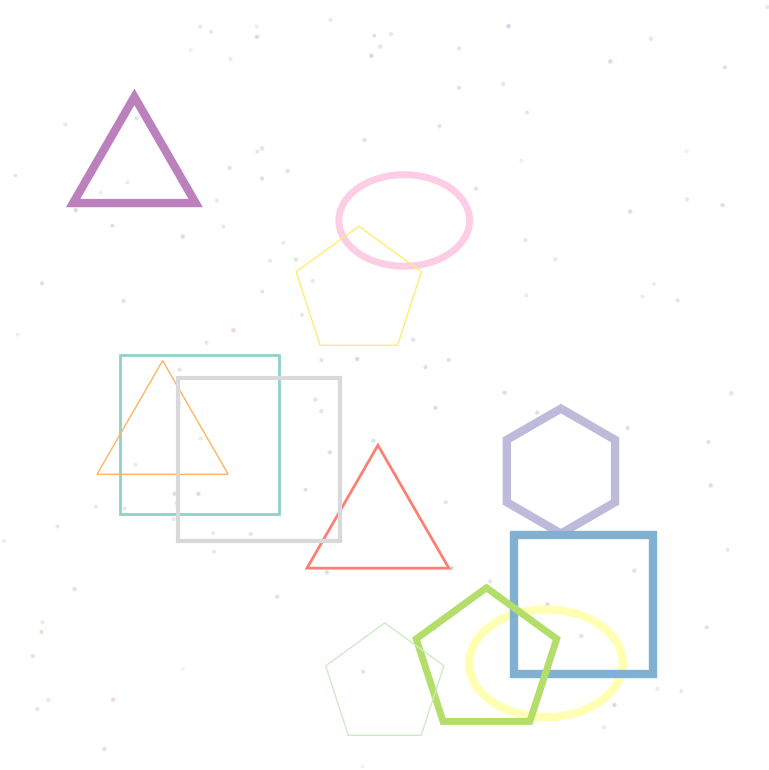[{"shape": "square", "thickness": 1, "radius": 0.52, "center": [0.259, 0.436]}, {"shape": "oval", "thickness": 3, "radius": 0.5, "center": [0.709, 0.139]}, {"shape": "hexagon", "thickness": 3, "radius": 0.41, "center": [0.729, 0.388]}, {"shape": "triangle", "thickness": 1, "radius": 0.53, "center": [0.491, 0.315]}, {"shape": "square", "thickness": 3, "radius": 0.45, "center": [0.758, 0.215]}, {"shape": "triangle", "thickness": 0.5, "radius": 0.49, "center": [0.211, 0.433]}, {"shape": "pentagon", "thickness": 2.5, "radius": 0.48, "center": [0.632, 0.141]}, {"shape": "oval", "thickness": 2.5, "radius": 0.42, "center": [0.525, 0.714]}, {"shape": "square", "thickness": 1.5, "radius": 0.53, "center": [0.337, 0.403]}, {"shape": "triangle", "thickness": 3, "radius": 0.46, "center": [0.175, 0.782]}, {"shape": "pentagon", "thickness": 0.5, "radius": 0.4, "center": [0.5, 0.11]}, {"shape": "pentagon", "thickness": 0.5, "radius": 0.43, "center": [0.466, 0.621]}]